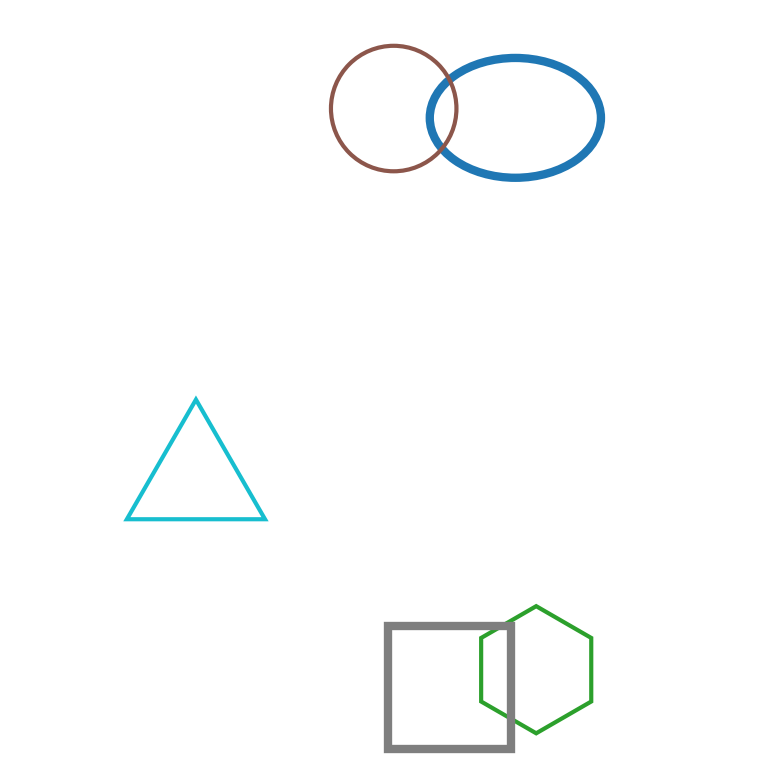[{"shape": "oval", "thickness": 3, "radius": 0.56, "center": [0.669, 0.847]}, {"shape": "hexagon", "thickness": 1.5, "radius": 0.41, "center": [0.696, 0.13]}, {"shape": "circle", "thickness": 1.5, "radius": 0.41, "center": [0.511, 0.859]}, {"shape": "square", "thickness": 3, "radius": 0.4, "center": [0.584, 0.107]}, {"shape": "triangle", "thickness": 1.5, "radius": 0.52, "center": [0.254, 0.377]}]